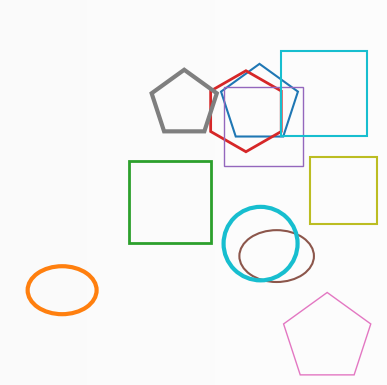[{"shape": "pentagon", "thickness": 1.5, "radius": 0.52, "center": [0.67, 0.73]}, {"shape": "oval", "thickness": 3, "radius": 0.44, "center": [0.16, 0.246]}, {"shape": "square", "thickness": 2, "radius": 0.53, "center": [0.439, 0.475]}, {"shape": "hexagon", "thickness": 2, "radius": 0.53, "center": [0.635, 0.711]}, {"shape": "square", "thickness": 1, "radius": 0.51, "center": [0.68, 0.672]}, {"shape": "oval", "thickness": 1.5, "radius": 0.48, "center": [0.714, 0.335]}, {"shape": "pentagon", "thickness": 1, "radius": 0.59, "center": [0.844, 0.122]}, {"shape": "pentagon", "thickness": 3, "radius": 0.44, "center": [0.475, 0.73]}, {"shape": "square", "thickness": 1.5, "radius": 0.43, "center": [0.887, 0.505]}, {"shape": "square", "thickness": 1.5, "radius": 0.55, "center": [0.836, 0.757]}, {"shape": "circle", "thickness": 3, "radius": 0.48, "center": [0.672, 0.367]}]